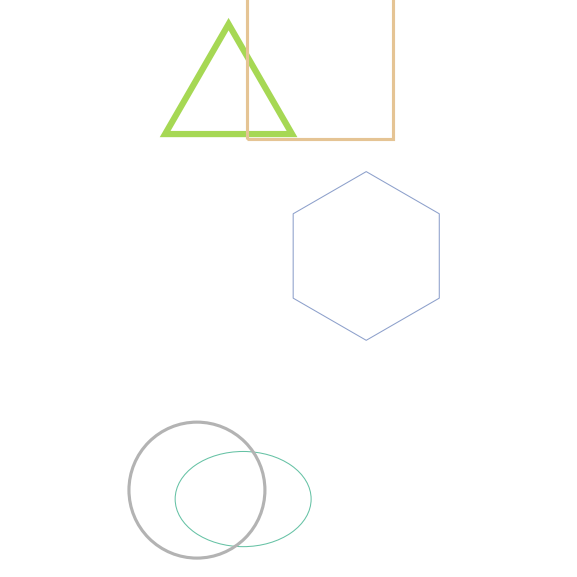[{"shape": "oval", "thickness": 0.5, "radius": 0.59, "center": [0.421, 0.135]}, {"shape": "hexagon", "thickness": 0.5, "radius": 0.73, "center": [0.634, 0.556]}, {"shape": "triangle", "thickness": 3, "radius": 0.63, "center": [0.396, 0.83]}, {"shape": "square", "thickness": 1.5, "radius": 0.63, "center": [0.555, 0.885]}, {"shape": "circle", "thickness": 1.5, "radius": 0.59, "center": [0.341, 0.15]}]